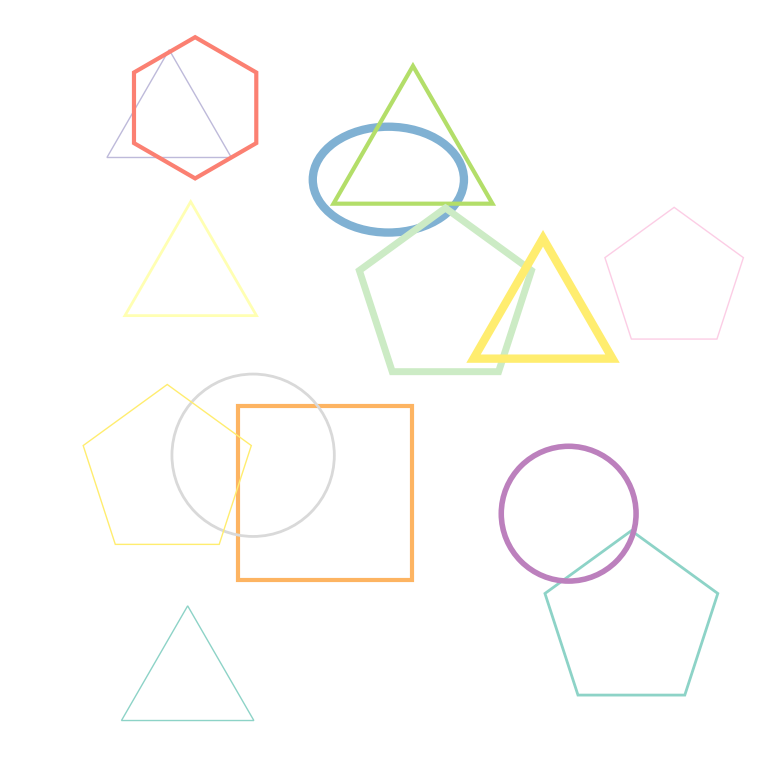[{"shape": "pentagon", "thickness": 1, "radius": 0.59, "center": [0.82, 0.193]}, {"shape": "triangle", "thickness": 0.5, "radius": 0.5, "center": [0.244, 0.114]}, {"shape": "triangle", "thickness": 1, "radius": 0.49, "center": [0.248, 0.639]}, {"shape": "triangle", "thickness": 0.5, "radius": 0.47, "center": [0.22, 0.842]}, {"shape": "hexagon", "thickness": 1.5, "radius": 0.46, "center": [0.253, 0.86]}, {"shape": "oval", "thickness": 3, "radius": 0.49, "center": [0.504, 0.767]}, {"shape": "square", "thickness": 1.5, "radius": 0.56, "center": [0.422, 0.36]}, {"shape": "triangle", "thickness": 1.5, "radius": 0.6, "center": [0.536, 0.795]}, {"shape": "pentagon", "thickness": 0.5, "radius": 0.47, "center": [0.876, 0.636]}, {"shape": "circle", "thickness": 1, "radius": 0.53, "center": [0.329, 0.409]}, {"shape": "circle", "thickness": 2, "radius": 0.44, "center": [0.739, 0.333]}, {"shape": "pentagon", "thickness": 2.5, "radius": 0.59, "center": [0.578, 0.612]}, {"shape": "triangle", "thickness": 3, "radius": 0.52, "center": [0.705, 0.586]}, {"shape": "pentagon", "thickness": 0.5, "radius": 0.57, "center": [0.217, 0.386]}]